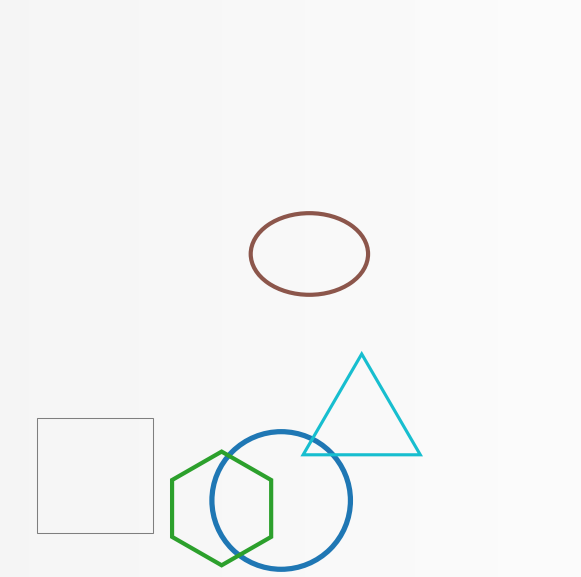[{"shape": "circle", "thickness": 2.5, "radius": 0.6, "center": [0.484, 0.133]}, {"shape": "hexagon", "thickness": 2, "radius": 0.49, "center": [0.381, 0.119]}, {"shape": "oval", "thickness": 2, "radius": 0.5, "center": [0.532, 0.559]}, {"shape": "square", "thickness": 0.5, "radius": 0.5, "center": [0.164, 0.175]}, {"shape": "triangle", "thickness": 1.5, "radius": 0.58, "center": [0.622, 0.27]}]